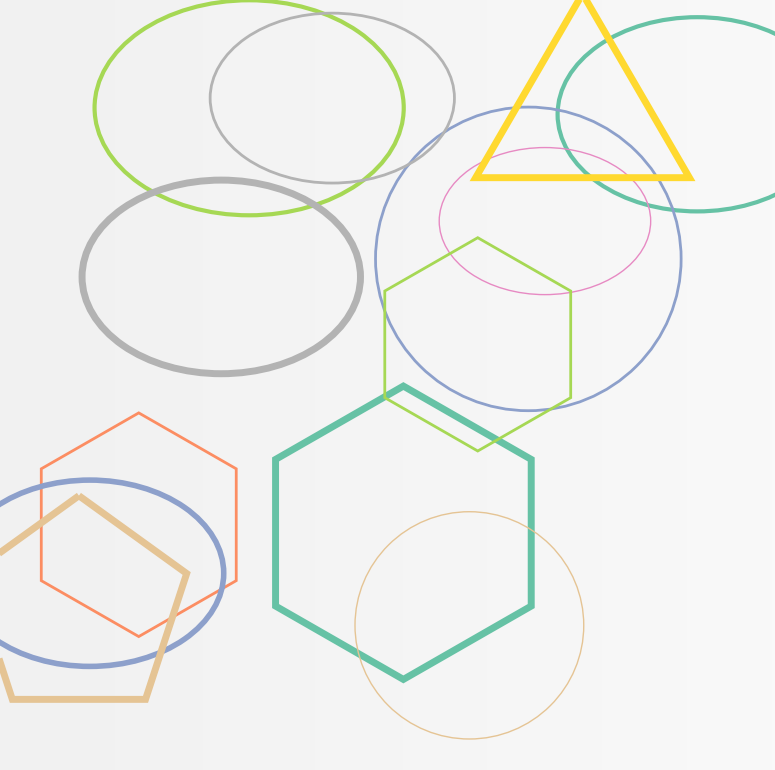[{"shape": "oval", "thickness": 1.5, "radius": 0.9, "center": [0.9, 0.852]}, {"shape": "hexagon", "thickness": 2.5, "radius": 0.95, "center": [0.521, 0.308]}, {"shape": "hexagon", "thickness": 1, "radius": 0.73, "center": [0.179, 0.319]}, {"shape": "circle", "thickness": 1, "radius": 0.99, "center": [0.682, 0.664]}, {"shape": "oval", "thickness": 2, "radius": 0.86, "center": [0.116, 0.256]}, {"shape": "oval", "thickness": 0.5, "radius": 0.68, "center": [0.703, 0.713]}, {"shape": "hexagon", "thickness": 1, "radius": 0.69, "center": [0.616, 0.553]}, {"shape": "oval", "thickness": 1.5, "radius": 1.0, "center": [0.321, 0.86]}, {"shape": "triangle", "thickness": 2.5, "radius": 0.8, "center": [0.752, 0.849]}, {"shape": "pentagon", "thickness": 2.5, "radius": 0.73, "center": [0.102, 0.21]}, {"shape": "circle", "thickness": 0.5, "radius": 0.74, "center": [0.606, 0.188]}, {"shape": "oval", "thickness": 2.5, "radius": 0.9, "center": [0.286, 0.64]}, {"shape": "oval", "thickness": 1, "radius": 0.79, "center": [0.429, 0.873]}]